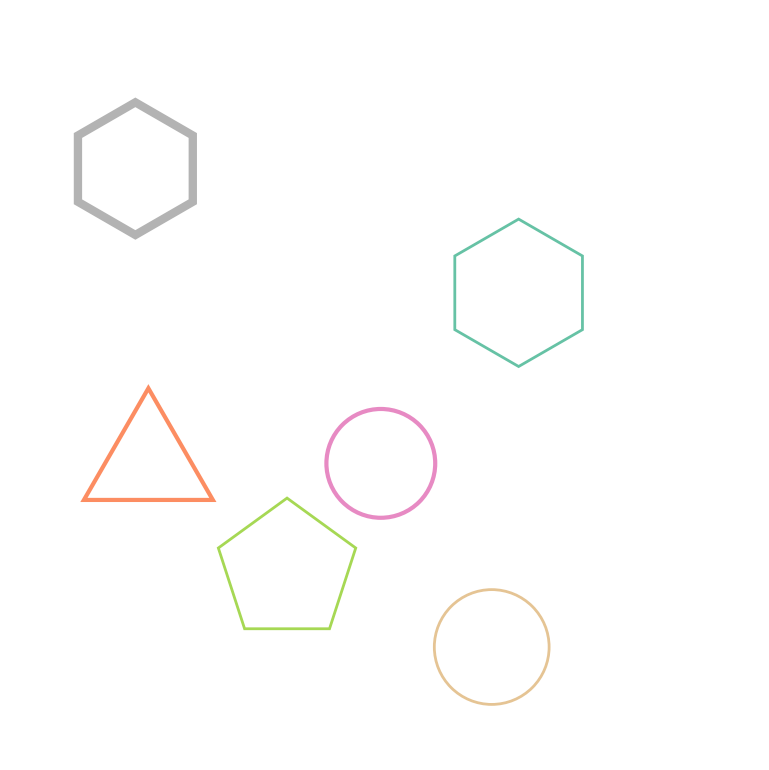[{"shape": "hexagon", "thickness": 1, "radius": 0.48, "center": [0.674, 0.62]}, {"shape": "triangle", "thickness": 1.5, "radius": 0.48, "center": [0.193, 0.399]}, {"shape": "circle", "thickness": 1.5, "radius": 0.35, "center": [0.495, 0.398]}, {"shape": "pentagon", "thickness": 1, "radius": 0.47, "center": [0.373, 0.259]}, {"shape": "circle", "thickness": 1, "radius": 0.37, "center": [0.639, 0.16]}, {"shape": "hexagon", "thickness": 3, "radius": 0.43, "center": [0.176, 0.781]}]